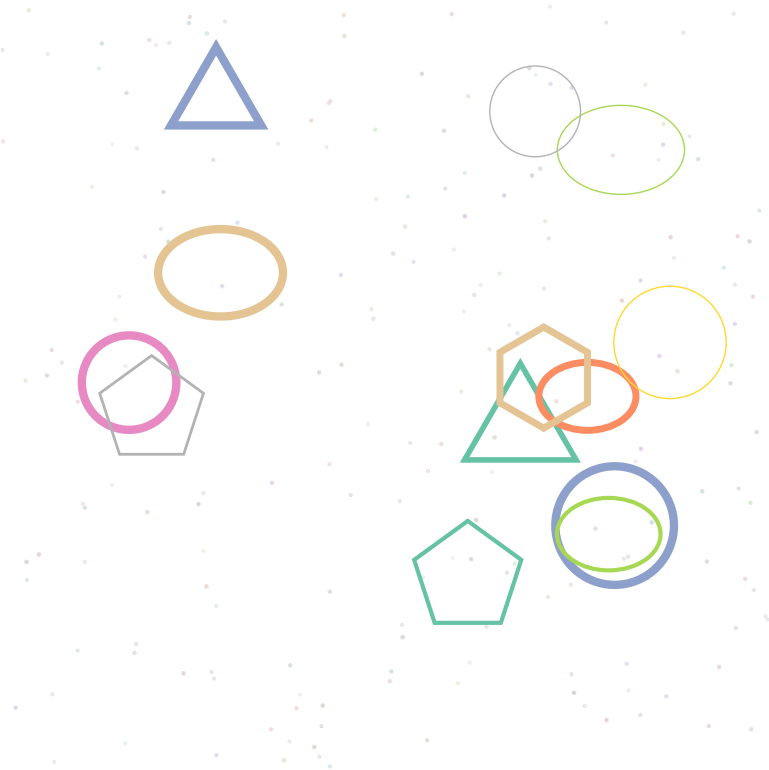[{"shape": "triangle", "thickness": 2, "radius": 0.42, "center": [0.676, 0.445]}, {"shape": "pentagon", "thickness": 1.5, "radius": 0.37, "center": [0.607, 0.25]}, {"shape": "oval", "thickness": 2.5, "radius": 0.32, "center": [0.763, 0.485]}, {"shape": "circle", "thickness": 3, "radius": 0.39, "center": [0.798, 0.317]}, {"shape": "triangle", "thickness": 3, "radius": 0.34, "center": [0.281, 0.871]}, {"shape": "circle", "thickness": 3, "radius": 0.31, "center": [0.168, 0.503]}, {"shape": "oval", "thickness": 1.5, "radius": 0.34, "center": [0.791, 0.306]}, {"shape": "oval", "thickness": 0.5, "radius": 0.41, "center": [0.806, 0.805]}, {"shape": "circle", "thickness": 0.5, "radius": 0.36, "center": [0.87, 0.555]}, {"shape": "hexagon", "thickness": 2.5, "radius": 0.33, "center": [0.706, 0.51]}, {"shape": "oval", "thickness": 3, "radius": 0.41, "center": [0.286, 0.646]}, {"shape": "circle", "thickness": 0.5, "radius": 0.29, "center": [0.695, 0.855]}, {"shape": "pentagon", "thickness": 1, "radius": 0.35, "center": [0.197, 0.467]}]